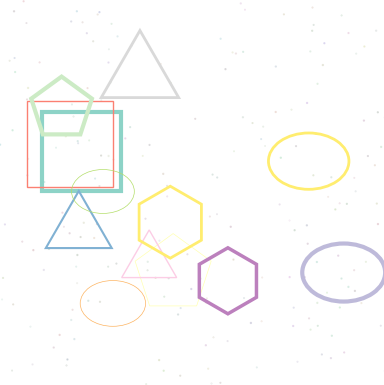[{"shape": "square", "thickness": 3, "radius": 0.51, "center": [0.212, 0.606]}, {"shape": "pentagon", "thickness": 0.5, "radius": 0.52, "center": [0.45, 0.289]}, {"shape": "oval", "thickness": 3, "radius": 0.54, "center": [0.893, 0.292]}, {"shape": "square", "thickness": 1, "radius": 0.56, "center": [0.182, 0.626]}, {"shape": "triangle", "thickness": 1.5, "radius": 0.49, "center": [0.205, 0.405]}, {"shape": "oval", "thickness": 0.5, "radius": 0.42, "center": [0.293, 0.212]}, {"shape": "oval", "thickness": 0.5, "radius": 0.41, "center": [0.267, 0.503]}, {"shape": "triangle", "thickness": 1, "radius": 0.41, "center": [0.387, 0.32]}, {"shape": "triangle", "thickness": 2, "radius": 0.58, "center": [0.364, 0.805]}, {"shape": "hexagon", "thickness": 2.5, "radius": 0.43, "center": [0.592, 0.271]}, {"shape": "pentagon", "thickness": 3, "radius": 0.41, "center": [0.16, 0.718]}, {"shape": "hexagon", "thickness": 2, "radius": 0.47, "center": [0.442, 0.423]}, {"shape": "oval", "thickness": 2, "radius": 0.52, "center": [0.802, 0.581]}]